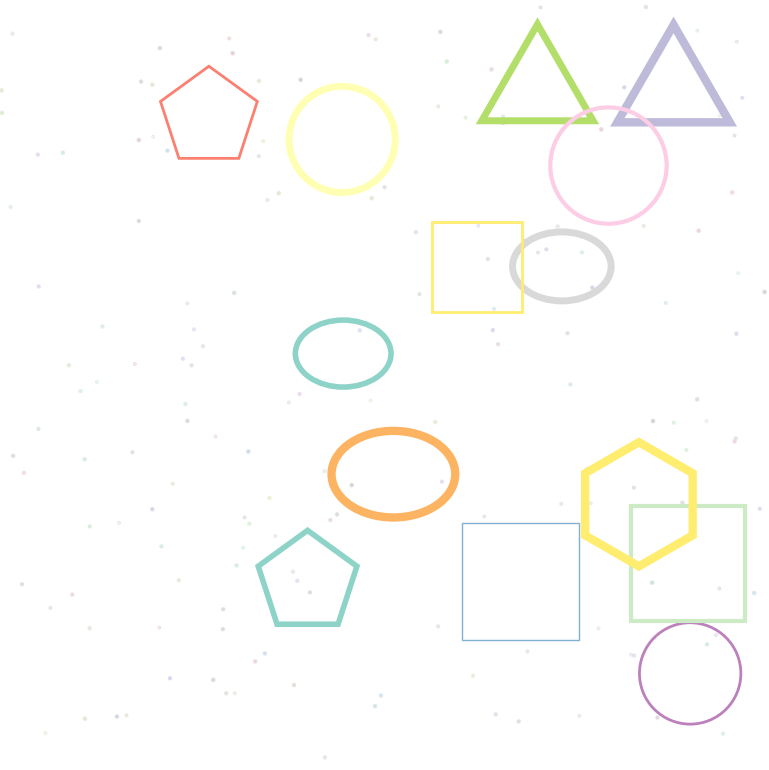[{"shape": "oval", "thickness": 2, "radius": 0.31, "center": [0.446, 0.541]}, {"shape": "pentagon", "thickness": 2, "radius": 0.34, "center": [0.399, 0.244]}, {"shape": "circle", "thickness": 2.5, "radius": 0.34, "center": [0.444, 0.819]}, {"shape": "triangle", "thickness": 3, "radius": 0.42, "center": [0.875, 0.883]}, {"shape": "pentagon", "thickness": 1, "radius": 0.33, "center": [0.271, 0.848]}, {"shape": "square", "thickness": 0.5, "radius": 0.38, "center": [0.676, 0.245]}, {"shape": "oval", "thickness": 3, "radius": 0.4, "center": [0.511, 0.384]}, {"shape": "triangle", "thickness": 2.5, "radius": 0.42, "center": [0.698, 0.885]}, {"shape": "circle", "thickness": 1.5, "radius": 0.38, "center": [0.79, 0.785]}, {"shape": "oval", "thickness": 2.5, "radius": 0.32, "center": [0.73, 0.654]}, {"shape": "circle", "thickness": 1, "radius": 0.33, "center": [0.896, 0.125]}, {"shape": "square", "thickness": 1.5, "radius": 0.37, "center": [0.894, 0.268]}, {"shape": "hexagon", "thickness": 3, "radius": 0.4, "center": [0.83, 0.345]}, {"shape": "square", "thickness": 1, "radius": 0.29, "center": [0.619, 0.653]}]